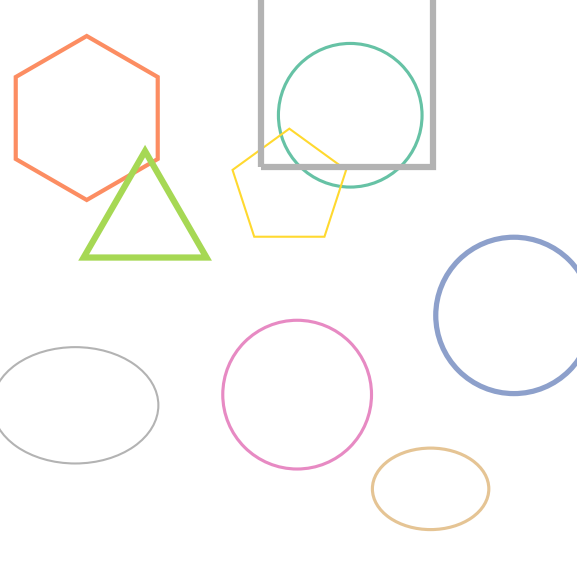[{"shape": "circle", "thickness": 1.5, "radius": 0.62, "center": [0.606, 0.8]}, {"shape": "hexagon", "thickness": 2, "radius": 0.71, "center": [0.15, 0.795]}, {"shape": "circle", "thickness": 2.5, "radius": 0.68, "center": [0.89, 0.453]}, {"shape": "circle", "thickness": 1.5, "radius": 0.64, "center": [0.515, 0.316]}, {"shape": "triangle", "thickness": 3, "radius": 0.61, "center": [0.251, 0.615]}, {"shape": "pentagon", "thickness": 1, "radius": 0.52, "center": [0.501, 0.673]}, {"shape": "oval", "thickness": 1.5, "radius": 0.5, "center": [0.746, 0.153]}, {"shape": "oval", "thickness": 1, "radius": 0.72, "center": [0.13, 0.297]}, {"shape": "square", "thickness": 3, "radius": 0.74, "center": [0.601, 0.859]}]